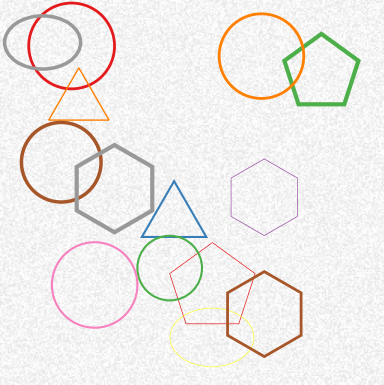[{"shape": "pentagon", "thickness": 0.5, "radius": 0.58, "center": [0.552, 0.253]}, {"shape": "circle", "thickness": 2, "radius": 0.56, "center": [0.186, 0.881]}, {"shape": "triangle", "thickness": 1.5, "radius": 0.48, "center": [0.452, 0.433]}, {"shape": "circle", "thickness": 1.5, "radius": 0.42, "center": [0.441, 0.304]}, {"shape": "pentagon", "thickness": 3, "radius": 0.51, "center": [0.835, 0.811]}, {"shape": "hexagon", "thickness": 0.5, "radius": 0.5, "center": [0.686, 0.488]}, {"shape": "triangle", "thickness": 1, "radius": 0.45, "center": [0.205, 0.733]}, {"shape": "circle", "thickness": 2, "radius": 0.55, "center": [0.679, 0.854]}, {"shape": "oval", "thickness": 0.5, "radius": 0.54, "center": [0.55, 0.124]}, {"shape": "hexagon", "thickness": 2, "radius": 0.55, "center": [0.687, 0.184]}, {"shape": "circle", "thickness": 2.5, "radius": 0.52, "center": [0.159, 0.579]}, {"shape": "circle", "thickness": 1.5, "radius": 0.56, "center": [0.246, 0.26]}, {"shape": "hexagon", "thickness": 3, "radius": 0.57, "center": [0.297, 0.51]}, {"shape": "oval", "thickness": 2.5, "radius": 0.49, "center": [0.111, 0.89]}]